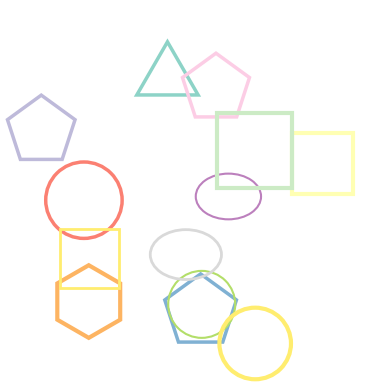[{"shape": "triangle", "thickness": 2.5, "radius": 0.46, "center": [0.435, 0.799]}, {"shape": "square", "thickness": 3, "radius": 0.4, "center": [0.839, 0.576]}, {"shape": "pentagon", "thickness": 2.5, "radius": 0.46, "center": [0.107, 0.661]}, {"shape": "circle", "thickness": 2.5, "radius": 0.5, "center": [0.218, 0.48]}, {"shape": "pentagon", "thickness": 2.5, "radius": 0.49, "center": [0.521, 0.191]}, {"shape": "hexagon", "thickness": 3, "radius": 0.47, "center": [0.231, 0.217]}, {"shape": "circle", "thickness": 1.5, "radius": 0.43, "center": [0.524, 0.209]}, {"shape": "pentagon", "thickness": 2.5, "radius": 0.46, "center": [0.561, 0.77]}, {"shape": "oval", "thickness": 2, "radius": 0.46, "center": [0.483, 0.339]}, {"shape": "oval", "thickness": 1.5, "radius": 0.42, "center": [0.593, 0.49]}, {"shape": "square", "thickness": 3, "radius": 0.49, "center": [0.662, 0.609]}, {"shape": "square", "thickness": 2, "radius": 0.38, "center": [0.232, 0.329]}, {"shape": "circle", "thickness": 3, "radius": 0.46, "center": [0.663, 0.108]}]